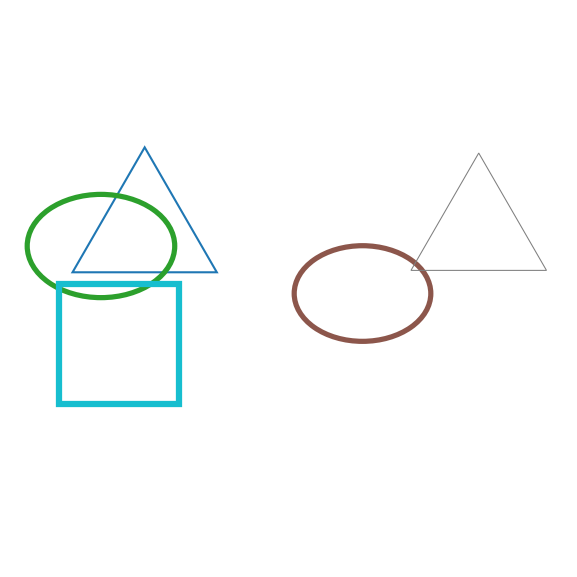[{"shape": "triangle", "thickness": 1, "radius": 0.72, "center": [0.251, 0.6]}, {"shape": "oval", "thickness": 2.5, "radius": 0.64, "center": [0.175, 0.573]}, {"shape": "oval", "thickness": 2.5, "radius": 0.59, "center": [0.628, 0.491]}, {"shape": "triangle", "thickness": 0.5, "radius": 0.68, "center": [0.829, 0.599]}, {"shape": "square", "thickness": 3, "radius": 0.52, "center": [0.206, 0.404]}]